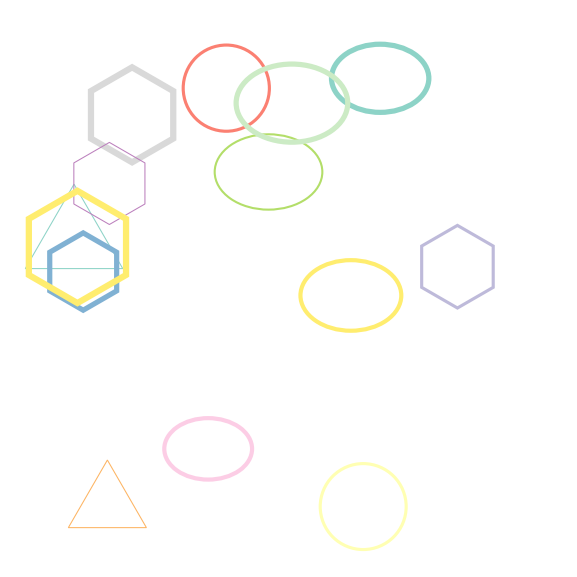[{"shape": "oval", "thickness": 2.5, "radius": 0.42, "center": [0.658, 0.864]}, {"shape": "triangle", "thickness": 0.5, "radius": 0.49, "center": [0.128, 0.583]}, {"shape": "circle", "thickness": 1.5, "radius": 0.37, "center": [0.629, 0.122]}, {"shape": "hexagon", "thickness": 1.5, "radius": 0.36, "center": [0.792, 0.537]}, {"shape": "circle", "thickness": 1.5, "radius": 0.37, "center": [0.392, 0.846]}, {"shape": "hexagon", "thickness": 2.5, "radius": 0.33, "center": [0.144, 0.529]}, {"shape": "triangle", "thickness": 0.5, "radius": 0.39, "center": [0.186, 0.124]}, {"shape": "oval", "thickness": 1, "radius": 0.47, "center": [0.465, 0.701]}, {"shape": "oval", "thickness": 2, "radius": 0.38, "center": [0.36, 0.222]}, {"shape": "hexagon", "thickness": 3, "radius": 0.41, "center": [0.229, 0.8]}, {"shape": "hexagon", "thickness": 0.5, "radius": 0.36, "center": [0.189, 0.681]}, {"shape": "oval", "thickness": 2.5, "radius": 0.48, "center": [0.506, 0.821]}, {"shape": "oval", "thickness": 2, "radius": 0.44, "center": [0.608, 0.488]}, {"shape": "hexagon", "thickness": 3, "radius": 0.49, "center": [0.134, 0.572]}]